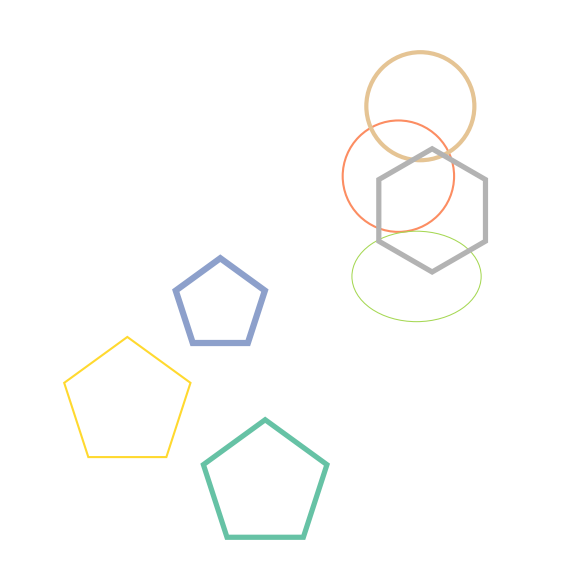[{"shape": "pentagon", "thickness": 2.5, "radius": 0.56, "center": [0.459, 0.16]}, {"shape": "circle", "thickness": 1, "radius": 0.48, "center": [0.69, 0.694]}, {"shape": "pentagon", "thickness": 3, "radius": 0.41, "center": [0.381, 0.471]}, {"shape": "oval", "thickness": 0.5, "radius": 0.56, "center": [0.721, 0.52]}, {"shape": "pentagon", "thickness": 1, "radius": 0.57, "center": [0.221, 0.301]}, {"shape": "circle", "thickness": 2, "radius": 0.47, "center": [0.728, 0.815]}, {"shape": "hexagon", "thickness": 2.5, "radius": 0.53, "center": [0.748, 0.635]}]